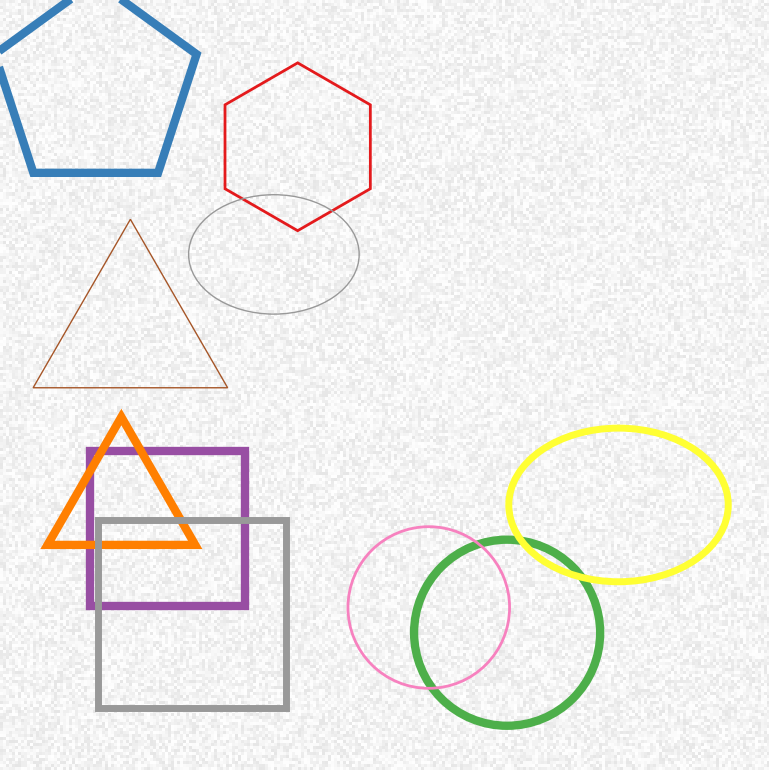[{"shape": "hexagon", "thickness": 1, "radius": 0.54, "center": [0.387, 0.809]}, {"shape": "pentagon", "thickness": 3, "radius": 0.69, "center": [0.124, 0.887]}, {"shape": "circle", "thickness": 3, "radius": 0.6, "center": [0.659, 0.178]}, {"shape": "square", "thickness": 3, "radius": 0.5, "center": [0.217, 0.314]}, {"shape": "triangle", "thickness": 3, "radius": 0.55, "center": [0.158, 0.348]}, {"shape": "oval", "thickness": 2.5, "radius": 0.71, "center": [0.803, 0.344]}, {"shape": "triangle", "thickness": 0.5, "radius": 0.73, "center": [0.169, 0.569]}, {"shape": "circle", "thickness": 1, "radius": 0.52, "center": [0.557, 0.211]}, {"shape": "oval", "thickness": 0.5, "radius": 0.55, "center": [0.356, 0.67]}, {"shape": "square", "thickness": 2.5, "radius": 0.61, "center": [0.25, 0.203]}]